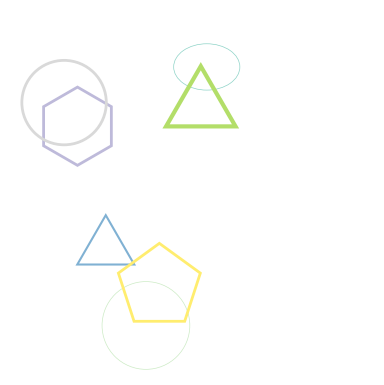[{"shape": "oval", "thickness": 0.5, "radius": 0.43, "center": [0.537, 0.826]}, {"shape": "hexagon", "thickness": 2, "radius": 0.51, "center": [0.201, 0.672]}, {"shape": "triangle", "thickness": 1.5, "radius": 0.43, "center": [0.275, 0.356]}, {"shape": "triangle", "thickness": 3, "radius": 0.52, "center": [0.522, 0.724]}, {"shape": "circle", "thickness": 2, "radius": 0.55, "center": [0.166, 0.734]}, {"shape": "circle", "thickness": 0.5, "radius": 0.57, "center": [0.379, 0.155]}, {"shape": "pentagon", "thickness": 2, "radius": 0.56, "center": [0.414, 0.256]}]